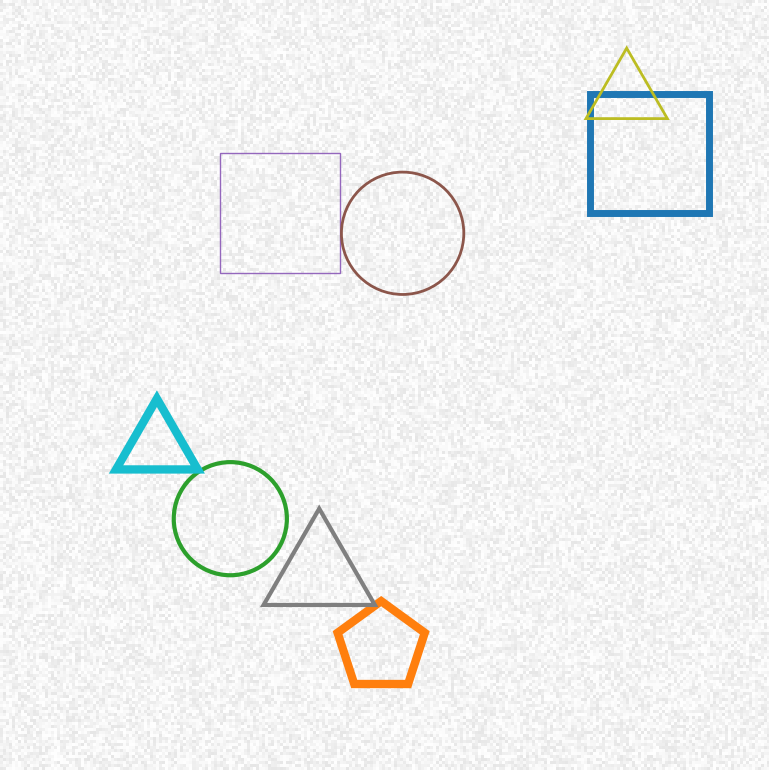[{"shape": "square", "thickness": 2.5, "radius": 0.39, "center": [0.844, 0.801]}, {"shape": "pentagon", "thickness": 3, "radius": 0.3, "center": [0.495, 0.16]}, {"shape": "circle", "thickness": 1.5, "radius": 0.37, "center": [0.299, 0.326]}, {"shape": "square", "thickness": 0.5, "radius": 0.39, "center": [0.364, 0.723]}, {"shape": "circle", "thickness": 1, "radius": 0.4, "center": [0.523, 0.697]}, {"shape": "triangle", "thickness": 1.5, "radius": 0.42, "center": [0.415, 0.256]}, {"shape": "triangle", "thickness": 1, "radius": 0.31, "center": [0.814, 0.876]}, {"shape": "triangle", "thickness": 3, "radius": 0.31, "center": [0.204, 0.421]}]